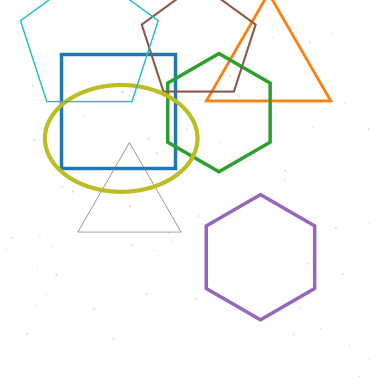[{"shape": "square", "thickness": 2.5, "radius": 0.74, "center": [0.307, 0.712]}, {"shape": "triangle", "thickness": 2, "radius": 0.93, "center": [0.698, 0.831]}, {"shape": "hexagon", "thickness": 2.5, "radius": 0.77, "center": [0.569, 0.707]}, {"shape": "hexagon", "thickness": 2.5, "radius": 0.81, "center": [0.677, 0.332]}, {"shape": "pentagon", "thickness": 1.5, "radius": 0.78, "center": [0.516, 0.888]}, {"shape": "triangle", "thickness": 0.5, "radius": 0.77, "center": [0.336, 0.475]}, {"shape": "oval", "thickness": 3, "radius": 0.99, "center": [0.315, 0.64]}, {"shape": "pentagon", "thickness": 1, "radius": 0.94, "center": [0.232, 0.888]}]